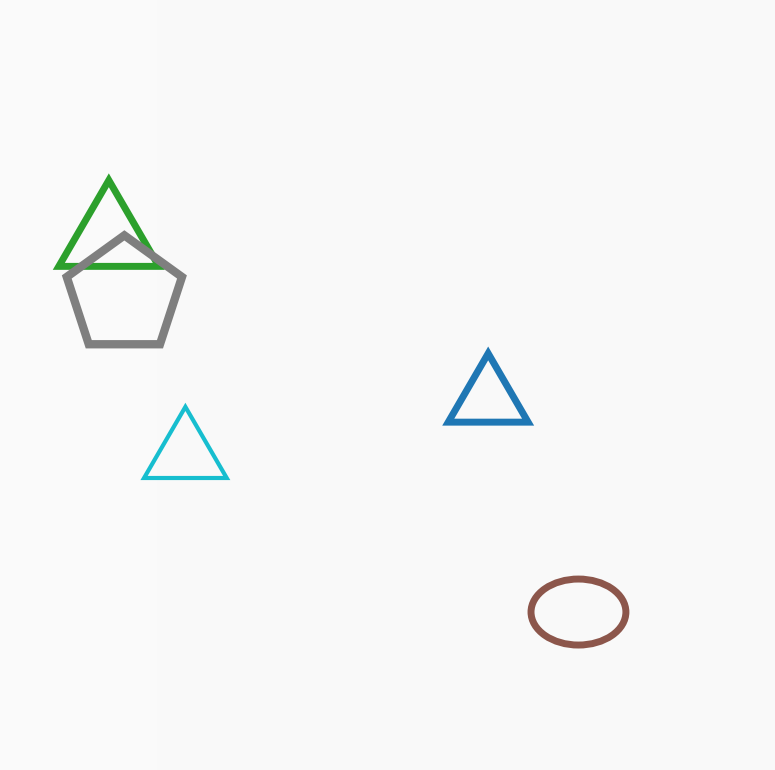[{"shape": "triangle", "thickness": 2.5, "radius": 0.3, "center": [0.63, 0.481]}, {"shape": "triangle", "thickness": 2.5, "radius": 0.37, "center": [0.14, 0.691]}, {"shape": "oval", "thickness": 2.5, "radius": 0.31, "center": [0.746, 0.205]}, {"shape": "pentagon", "thickness": 3, "radius": 0.39, "center": [0.16, 0.616]}, {"shape": "triangle", "thickness": 1.5, "radius": 0.31, "center": [0.239, 0.41]}]